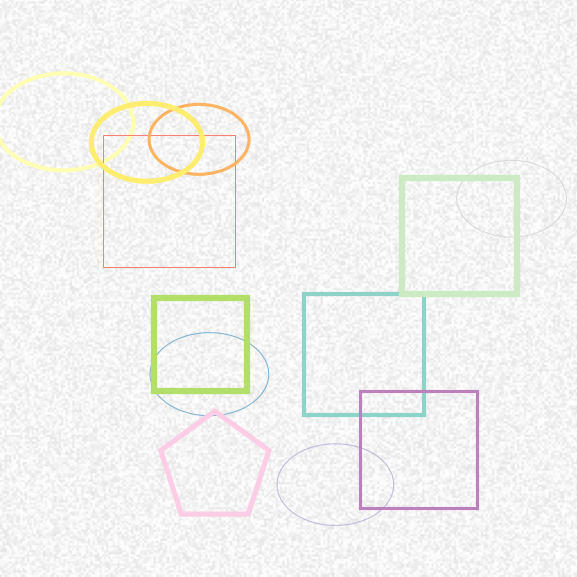[{"shape": "square", "thickness": 2, "radius": 0.52, "center": [0.631, 0.385]}, {"shape": "oval", "thickness": 2, "radius": 0.6, "center": [0.111, 0.788]}, {"shape": "oval", "thickness": 0.5, "radius": 0.5, "center": [0.581, 0.16]}, {"shape": "square", "thickness": 0.5, "radius": 0.57, "center": [0.293, 0.651]}, {"shape": "oval", "thickness": 0.5, "radius": 0.51, "center": [0.363, 0.351]}, {"shape": "oval", "thickness": 1.5, "radius": 0.43, "center": [0.345, 0.758]}, {"shape": "square", "thickness": 3, "radius": 0.4, "center": [0.347, 0.403]}, {"shape": "pentagon", "thickness": 2.5, "radius": 0.49, "center": [0.372, 0.189]}, {"shape": "oval", "thickness": 0.5, "radius": 0.48, "center": [0.886, 0.655]}, {"shape": "square", "thickness": 1.5, "radius": 0.5, "center": [0.725, 0.221]}, {"shape": "square", "thickness": 3, "radius": 0.5, "center": [0.796, 0.59]}, {"shape": "oval", "thickness": 2.5, "radius": 0.48, "center": [0.255, 0.753]}]